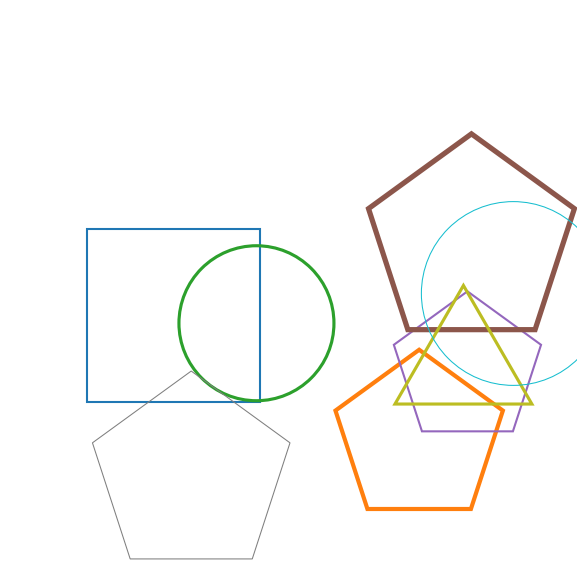[{"shape": "square", "thickness": 1, "radius": 0.75, "center": [0.301, 0.452]}, {"shape": "pentagon", "thickness": 2, "radius": 0.76, "center": [0.726, 0.241]}, {"shape": "circle", "thickness": 1.5, "radius": 0.67, "center": [0.444, 0.439]}, {"shape": "pentagon", "thickness": 1, "radius": 0.67, "center": [0.809, 0.361]}, {"shape": "pentagon", "thickness": 2.5, "radius": 0.94, "center": [0.816, 0.58]}, {"shape": "pentagon", "thickness": 0.5, "radius": 0.9, "center": [0.331, 0.177]}, {"shape": "triangle", "thickness": 1.5, "radius": 0.68, "center": [0.802, 0.368]}, {"shape": "circle", "thickness": 0.5, "radius": 0.8, "center": [0.889, 0.491]}]